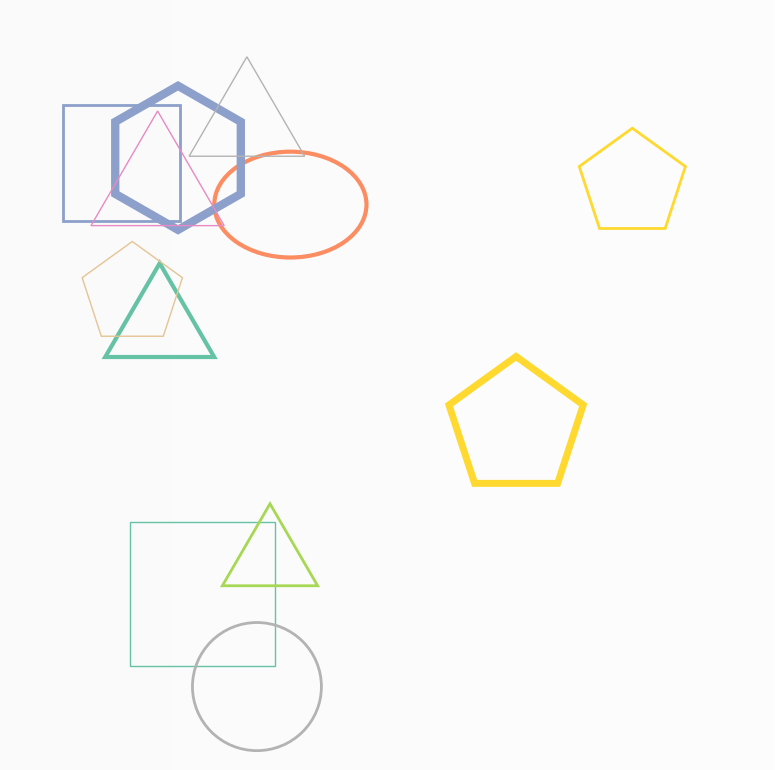[{"shape": "square", "thickness": 0.5, "radius": 0.47, "center": [0.261, 0.228]}, {"shape": "triangle", "thickness": 1.5, "radius": 0.41, "center": [0.206, 0.577]}, {"shape": "oval", "thickness": 1.5, "radius": 0.49, "center": [0.375, 0.734]}, {"shape": "hexagon", "thickness": 3, "radius": 0.47, "center": [0.23, 0.795]}, {"shape": "square", "thickness": 1, "radius": 0.38, "center": [0.157, 0.789]}, {"shape": "triangle", "thickness": 0.5, "radius": 0.5, "center": [0.203, 0.757]}, {"shape": "triangle", "thickness": 1, "radius": 0.35, "center": [0.348, 0.275]}, {"shape": "pentagon", "thickness": 2.5, "radius": 0.46, "center": [0.666, 0.446]}, {"shape": "pentagon", "thickness": 1, "radius": 0.36, "center": [0.816, 0.762]}, {"shape": "pentagon", "thickness": 0.5, "radius": 0.34, "center": [0.171, 0.618]}, {"shape": "triangle", "thickness": 0.5, "radius": 0.43, "center": [0.319, 0.84]}, {"shape": "circle", "thickness": 1, "radius": 0.42, "center": [0.332, 0.108]}]